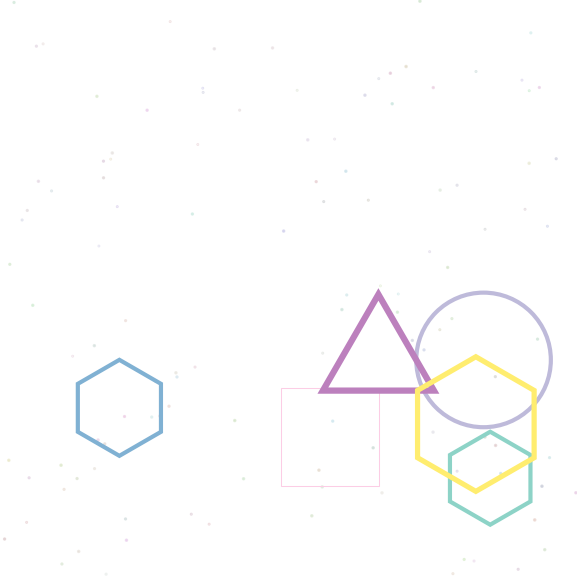[{"shape": "hexagon", "thickness": 2, "radius": 0.4, "center": [0.849, 0.171]}, {"shape": "circle", "thickness": 2, "radius": 0.58, "center": [0.837, 0.376]}, {"shape": "hexagon", "thickness": 2, "radius": 0.42, "center": [0.207, 0.293]}, {"shape": "square", "thickness": 0.5, "radius": 0.42, "center": [0.572, 0.243]}, {"shape": "triangle", "thickness": 3, "radius": 0.56, "center": [0.655, 0.378]}, {"shape": "hexagon", "thickness": 2.5, "radius": 0.58, "center": [0.824, 0.265]}]